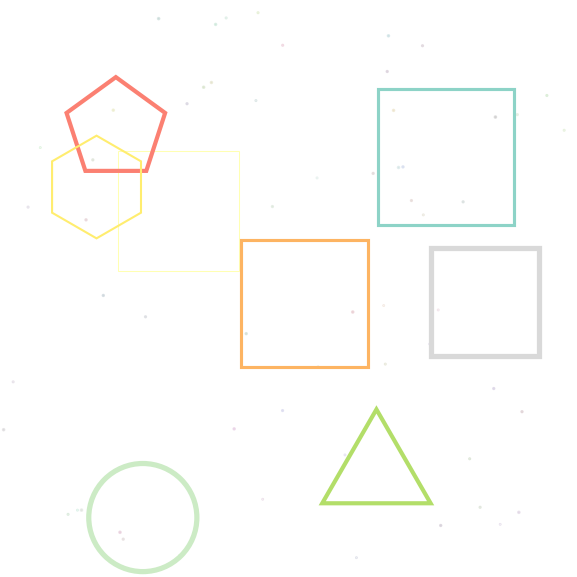[{"shape": "square", "thickness": 1.5, "radius": 0.59, "center": [0.773, 0.727]}, {"shape": "square", "thickness": 0.5, "radius": 0.52, "center": [0.309, 0.634]}, {"shape": "pentagon", "thickness": 2, "radius": 0.45, "center": [0.201, 0.776]}, {"shape": "square", "thickness": 1.5, "radius": 0.55, "center": [0.528, 0.473]}, {"shape": "triangle", "thickness": 2, "radius": 0.54, "center": [0.652, 0.182]}, {"shape": "square", "thickness": 2.5, "radius": 0.47, "center": [0.84, 0.477]}, {"shape": "circle", "thickness": 2.5, "radius": 0.47, "center": [0.247, 0.103]}, {"shape": "hexagon", "thickness": 1, "radius": 0.44, "center": [0.167, 0.675]}]